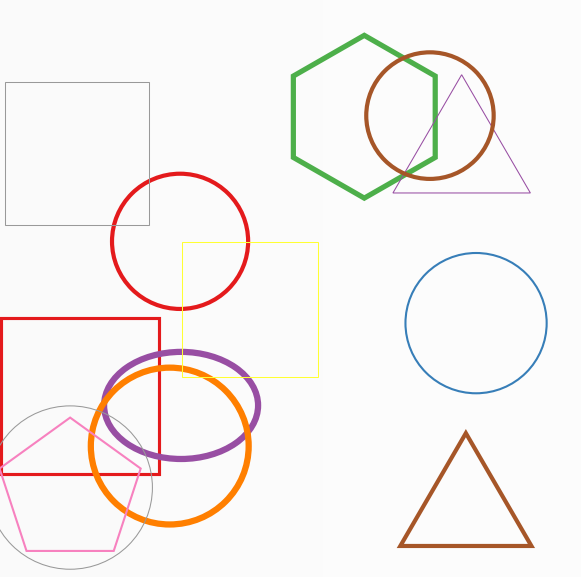[{"shape": "circle", "thickness": 2, "radius": 0.59, "center": [0.31, 0.581]}, {"shape": "square", "thickness": 1.5, "radius": 0.68, "center": [0.138, 0.314]}, {"shape": "circle", "thickness": 1, "radius": 0.61, "center": [0.819, 0.44]}, {"shape": "hexagon", "thickness": 2.5, "radius": 0.7, "center": [0.627, 0.797]}, {"shape": "oval", "thickness": 3, "radius": 0.66, "center": [0.312, 0.297]}, {"shape": "triangle", "thickness": 0.5, "radius": 0.68, "center": [0.794, 0.733]}, {"shape": "circle", "thickness": 3, "radius": 0.68, "center": [0.292, 0.227]}, {"shape": "square", "thickness": 0.5, "radius": 0.58, "center": [0.43, 0.463]}, {"shape": "triangle", "thickness": 2, "radius": 0.65, "center": [0.801, 0.119]}, {"shape": "circle", "thickness": 2, "radius": 0.55, "center": [0.74, 0.799]}, {"shape": "pentagon", "thickness": 1, "radius": 0.64, "center": [0.121, 0.148]}, {"shape": "circle", "thickness": 0.5, "radius": 0.71, "center": [0.121, 0.155]}, {"shape": "square", "thickness": 0.5, "radius": 0.62, "center": [0.132, 0.734]}]